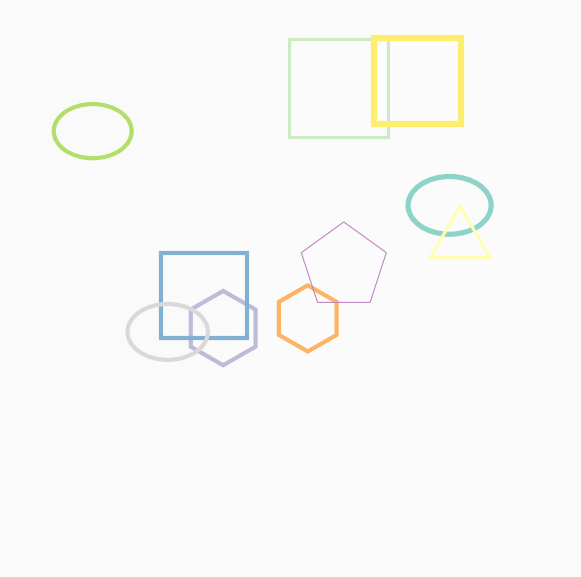[{"shape": "oval", "thickness": 2.5, "radius": 0.36, "center": [0.773, 0.644]}, {"shape": "triangle", "thickness": 1.5, "radius": 0.3, "center": [0.792, 0.583]}, {"shape": "hexagon", "thickness": 2, "radius": 0.32, "center": [0.384, 0.431]}, {"shape": "square", "thickness": 2, "radius": 0.37, "center": [0.351, 0.488]}, {"shape": "hexagon", "thickness": 2, "radius": 0.29, "center": [0.529, 0.448]}, {"shape": "oval", "thickness": 2, "radius": 0.34, "center": [0.159, 0.772]}, {"shape": "oval", "thickness": 2, "radius": 0.35, "center": [0.289, 0.424]}, {"shape": "pentagon", "thickness": 0.5, "radius": 0.38, "center": [0.591, 0.538]}, {"shape": "square", "thickness": 1.5, "radius": 0.43, "center": [0.582, 0.847]}, {"shape": "square", "thickness": 3, "radius": 0.37, "center": [0.718, 0.859]}]